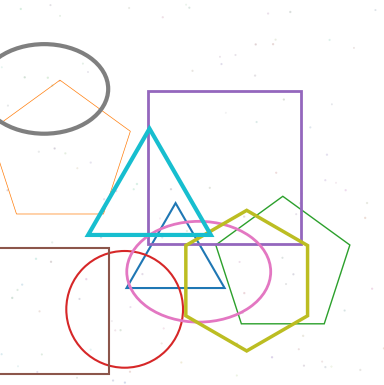[{"shape": "triangle", "thickness": 1.5, "radius": 0.74, "center": [0.456, 0.325]}, {"shape": "pentagon", "thickness": 0.5, "radius": 0.96, "center": [0.156, 0.6]}, {"shape": "pentagon", "thickness": 1, "radius": 0.92, "center": [0.735, 0.307]}, {"shape": "circle", "thickness": 1.5, "radius": 0.76, "center": [0.324, 0.196]}, {"shape": "square", "thickness": 2, "radius": 0.99, "center": [0.584, 0.565]}, {"shape": "square", "thickness": 1.5, "radius": 0.82, "center": [0.119, 0.192]}, {"shape": "oval", "thickness": 2, "radius": 0.93, "center": [0.516, 0.294]}, {"shape": "oval", "thickness": 3, "radius": 0.83, "center": [0.115, 0.769]}, {"shape": "hexagon", "thickness": 2.5, "radius": 0.91, "center": [0.641, 0.271]}, {"shape": "triangle", "thickness": 3, "radius": 0.92, "center": [0.388, 0.482]}]